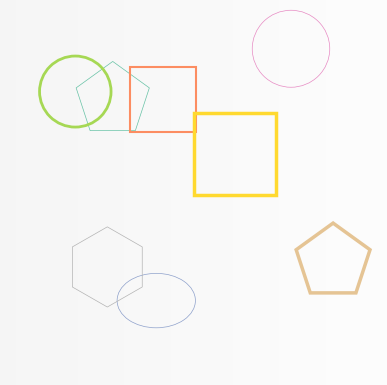[{"shape": "pentagon", "thickness": 0.5, "radius": 0.5, "center": [0.291, 0.741]}, {"shape": "square", "thickness": 1.5, "radius": 0.42, "center": [0.42, 0.741]}, {"shape": "oval", "thickness": 0.5, "radius": 0.51, "center": [0.403, 0.219]}, {"shape": "circle", "thickness": 0.5, "radius": 0.5, "center": [0.751, 0.873]}, {"shape": "circle", "thickness": 2, "radius": 0.46, "center": [0.194, 0.762]}, {"shape": "square", "thickness": 2.5, "radius": 0.53, "center": [0.606, 0.601]}, {"shape": "pentagon", "thickness": 2.5, "radius": 0.5, "center": [0.86, 0.32]}, {"shape": "hexagon", "thickness": 0.5, "radius": 0.52, "center": [0.277, 0.307]}]